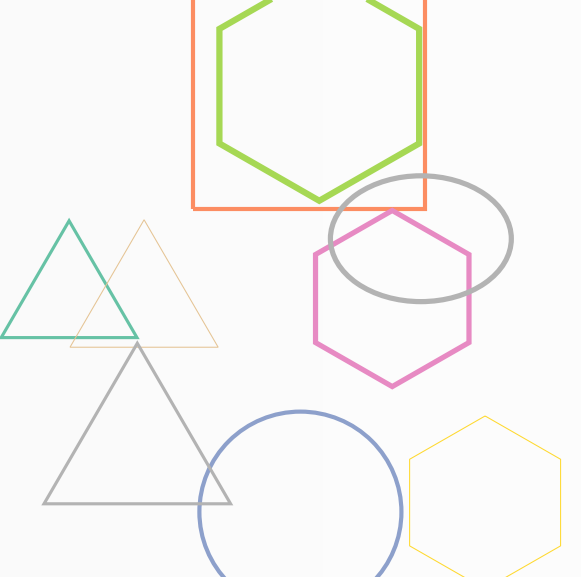[{"shape": "triangle", "thickness": 1.5, "radius": 0.67, "center": [0.119, 0.482]}, {"shape": "square", "thickness": 2, "radius": 1.0, "center": [0.532, 0.837]}, {"shape": "circle", "thickness": 2, "radius": 0.87, "center": [0.517, 0.113]}, {"shape": "hexagon", "thickness": 2.5, "radius": 0.76, "center": [0.675, 0.482]}, {"shape": "hexagon", "thickness": 3, "radius": 0.99, "center": [0.549, 0.85]}, {"shape": "hexagon", "thickness": 0.5, "radius": 0.75, "center": [0.835, 0.129]}, {"shape": "triangle", "thickness": 0.5, "radius": 0.74, "center": [0.248, 0.471]}, {"shape": "triangle", "thickness": 1.5, "radius": 0.93, "center": [0.236, 0.219]}, {"shape": "oval", "thickness": 2.5, "radius": 0.78, "center": [0.724, 0.586]}]